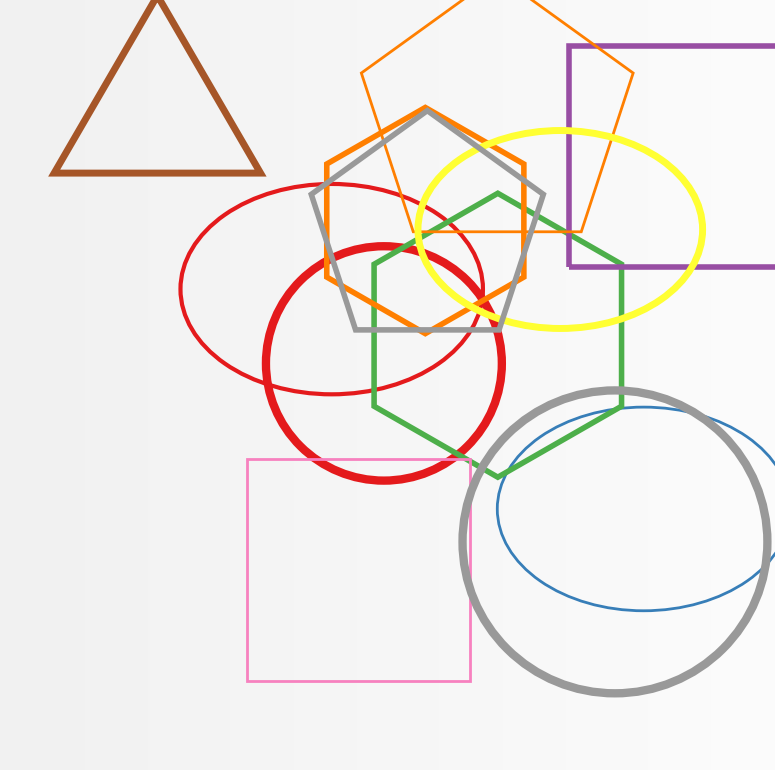[{"shape": "oval", "thickness": 1.5, "radius": 0.98, "center": [0.428, 0.625]}, {"shape": "circle", "thickness": 3, "radius": 0.76, "center": [0.495, 0.528]}, {"shape": "oval", "thickness": 1, "radius": 0.94, "center": [0.831, 0.339]}, {"shape": "hexagon", "thickness": 2, "radius": 0.92, "center": [0.642, 0.565]}, {"shape": "square", "thickness": 2, "radius": 0.72, "center": [0.878, 0.797]}, {"shape": "pentagon", "thickness": 1, "radius": 0.92, "center": [0.642, 0.848]}, {"shape": "hexagon", "thickness": 2, "radius": 0.73, "center": [0.549, 0.714]}, {"shape": "oval", "thickness": 2.5, "radius": 0.92, "center": [0.723, 0.702]}, {"shape": "triangle", "thickness": 2.5, "radius": 0.77, "center": [0.203, 0.852]}, {"shape": "square", "thickness": 1, "radius": 0.72, "center": [0.462, 0.26]}, {"shape": "pentagon", "thickness": 2, "radius": 0.79, "center": [0.551, 0.699]}, {"shape": "circle", "thickness": 3, "radius": 0.98, "center": [0.793, 0.296]}]